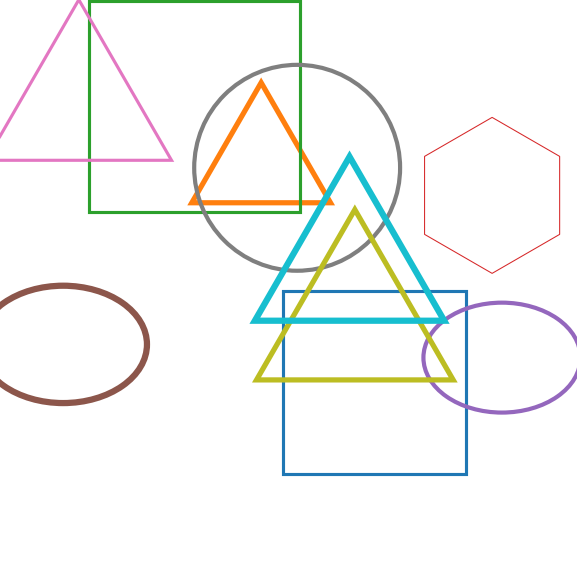[{"shape": "square", "thickness": 1.5, "radius": 0.79, "center": [0.648, 0.336]}, {"shape": "triangle", "thickness": 2.5, "radius": 0.69, "center": [0.452, 0.717]}, {"shape": "square", "thickness": 1.5, "radius": 0.91, "center": [0.337, 0.815]}, {"shape": "hexagon", "thickness": 0.5, "radius": 0.68, "center": [0.852, 0.661]}, {"shape": "oval", "thickness": 2, "radius": 0.68, "center": [0.869, 0.38]}, {"shape": "oval", "thickness": 3, "radius": 0.73, "center": [0.109, 0.403]}, {"shape": "triangle", "thickness": 1.5, "radius": 0.93, "center": [0.136, 0.814]}, {"shape": "circle", "thickness": 2, "radius": 0.89, "center": [0.515, 0.709]}, {"shape": "triangle", "thickness": 2.5, "radius": 0.98, "center": [0.614, 0.44]}, {"shape": "triangle", "thickness": 3, "radius": 0.95, "center": [0.605, 0.538]}]